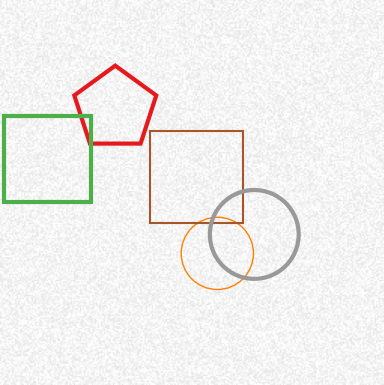[{"shape": "pentagon", "thickness": 3, "radius": 0.56, "center": [0.299, 0.718]}, {"shape": "square", "thickness": 3, "radius": 0.56, "center": [0.123, 0.587]}, {"shape": "circle", "thickness": 1, "radius": 0.47, "center": [0.564, 0.342]}, {"shape": "square", "thickness": 1.5, "radius": 0.6, "center": [0.51, 0.54]}, {"shape": "circle", "thickness": 3, "radius": 0.58, "center": [0.66, 0.391]}]